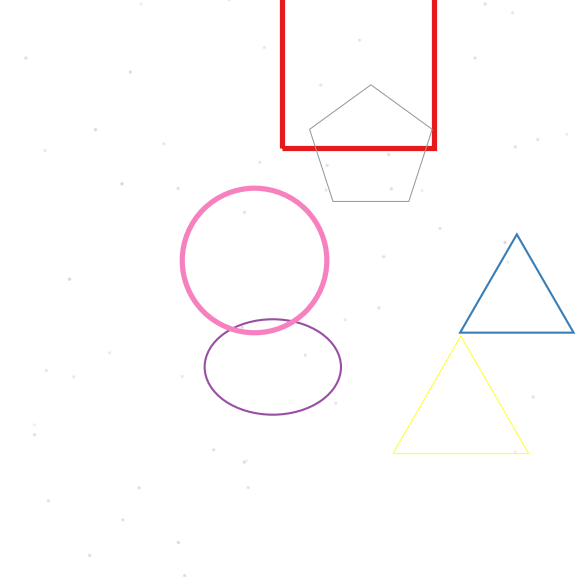[{"shape": "square", "thickness": 2.5, "radius": 0.66, "center": [0.62, 0.875]}, {"shape": "triangle", "thickness": 1, "radius": 0.57, "center": [0.895, 0.48]}, {"shape": "oval", "thickness": 1, "radius": 0.59, "center": [0.472, 0.364]}, {"shape": "triangle", "thickness": 0.5, "radius": 0.68, "center": [0.798, 0.281]}, {"shape": "circle", "thickness": 2.5, "radius": 0.63, "center": [0.441, 0.548]}, {"shape": "pentagon", "thickness": 0.5, "radius": 0.56, "center": [0.642, 0.741]}]